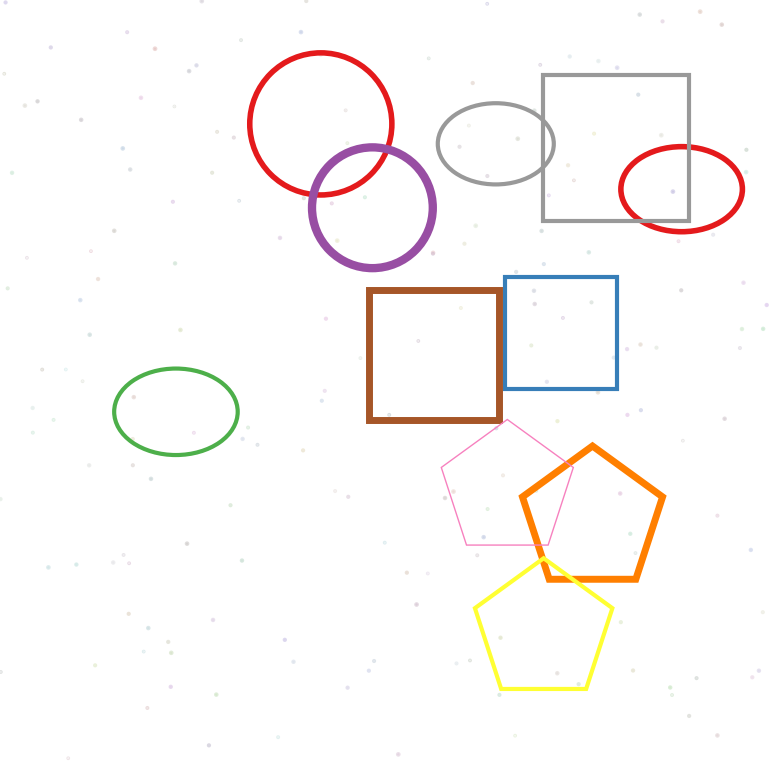[{"shape": "oval", "thickness": 2, "radius": 0.39, "center": [0.885, 0.754]}, {"shape": "circle", "thickness": 2, "radius": 0.46, "center": [0.417, 0.839]}, {"shape": "square", "thickness": 1.5, "radius": 0.36, "center": [0.728, 0.567]}, {"shape": "oval", "thickness": 1.5, "radius": 0.4, "center": [0.228, 0.465]}, {"shape": "circle", "thickness": 3, "radius": 0.39, "center": [0.484, 0.73]}, {"shape": "pentagon", "thickness": 2.5, "radius": 0.48, "center": [0.769, 0.325]}, {"shape": "pentagon", "thickness": 1.5, "radius": 0.47, "center": [0.706, 0.181]}, {"shape": "square", "thickness": 2.5, "radius": 0.42, "center": [0.564, 0.539]}, {"shape": "pentagon", "thickness": 0.5, "radius": 0.45, "center": [0.659, 0.365]}, {"shape": "square", "thickness": 1.5, "radius": 0.48, "center": [0.8, 0.808]}, {"shape": "oval", "thickness": 1.5, "radius": 0.38, "center": [0.644, 0.813]}]